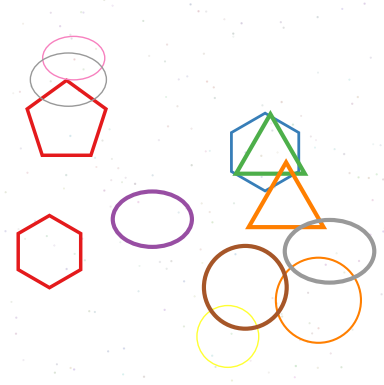[{"shape": "pentagon", "thickness": 2.5, "radius": 0.54, "center": [0.173, 0.684]}, {"shape": "hexagon", "thickness": 2.5, "radius": 0.47, "center": [0.128, 0.346]}, {"shape": "hexagon", "thickness": 2, "radius": 0.51, "center": [0.689, 0.605]}, {"shape": "triangle", "thickness": 3, "radius": 0.52, "center": [0.702, 0.6]}, {"shape": "oval", "thickness": 3, "radius": 0.51, "center": [0.396, 0.431]}, {"shape": "triangle", "thickness": 3, "radius": 0.56, "center": [0.743, 0.466]}, {"shape": "circle", "thickness": 1.5, "radius": 0.55, "center": [0.827, 0.22]}, {"shape": "circle", "thickness": 1, "radius": 0.4, "center": [0.592, 0.126]}, {"shape": "circle", "thickness": 3, "radius": 0.54, "center": [0.637, 0.254]}, {"shape": "oval", "thickness": 1, "radius": 0.4, "center": [0.191, 0.849]}, {"shape": "oval", "thickness": 3, "radius": 0.58, "center": [0.856, 0.347]}, {"shape": "oval", "thickness": 1, "radius": 0.49, "center": [0.178, 0.793]}]